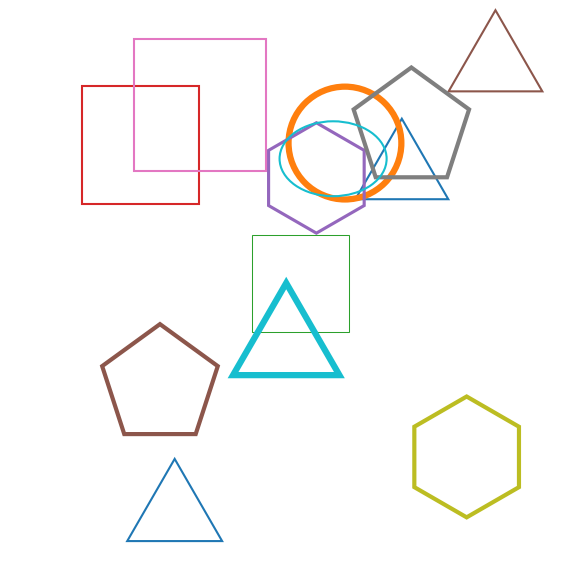[{"shape": "triangle", "thickness": 1, "radius": 0.47, "center": [0.302, 0.11]}, {"shape": "triangle", "thickness": 1, "radius": 0.46, "center": [0.696, 0.701]}, {"shape": "circle", "thickness": 3, "radius": 0.49, "center": [0.597, 0.751]}, {"shape": "square", "thickness": 0.5, "radius": 0.42, "center": [0.52, 0.508]}, {"shape": "square", "thickness": 1, "radius": 0.51, "center": [0.244, 0.748]}, {"shape": "hexagon", "thickness": 1.5, "radius": 0.48, "center": [0.548, 0.691]}, {"shape": "pentagon", "thickness": 2, "radius": 0.53, "center": [0.277, 0.333]}, {"shape": "triangle", "thickness": 1, "radius": 0.47, "center": [0.858, 0.888]}, {"shape": "square", "thickness": 1, "radius": 0.57, "center": [0.346, 0.817]}, {"shape": "pentagon", "thickness": 2, "radius": 0.53, "center": [0.712, 0.777]}, {"shape": "hexagon", "thickness": 2, "radius": 0.52, "center": [0.808, 0.208]}, {"shape": "oval", "thickness": 1, "radius": 0.46, "center": [0.577, 0.724]}, {"shape": "triangle", "thickness": 3, "radius": 0.53, "center": [0.496, 0.403]}]